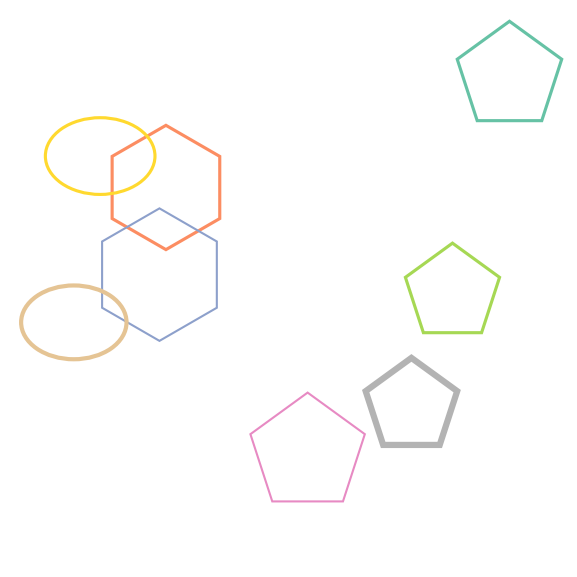[{"shape": "pentagon", "thickness": 1.5, "radius": 0.48, "center": [0.882, 0.867]}, {"shape": "hexagon", "thickness": 1.5, "radius": 0.54, "center": [0.287, 0.675]}, {"shape": "hexagon", "thickness": 1, "radius": 0.57, "center": [0.276, 0.524]}, {"shape": "pentagon", "thickness": 1, "radius": 0.52, "center": [0.533, 0.215]}, {"shape": "pentagon", "thickness": 1.5, "radius": 0.43, "center": [0.784, 0.492]}, {"shape": "oval", "thickness": 1.5, "radius": 0.47, "center": [0.173, 0.729]}, {"shape": "oval", "thickness": 2, "radius": 0.46, "center": [0.128, 0.441]}, {"shape": "pentagon", "thickness": 3, "radius": 0.42, "center": [0.712, 0.296]}]